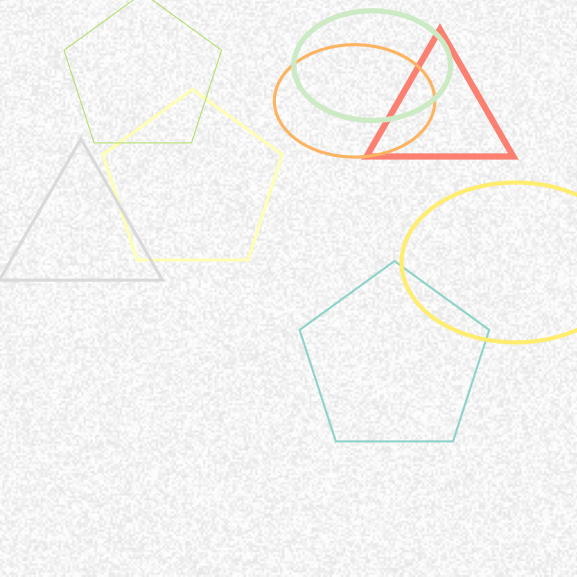[{"shape": "pentagon", "thickness": 1, "radius": 0.86, "center": [0.683, 0.374]}, {"shape": "pentagon", "thickness": 1.5, "radius": 0.82, "center": [0.333, 0.681]}, {"shape": "triangle", "thickness": 3, "radius": 0.73, "center": [0.762, 0.802]}, {"shape": "oval", "thickness": 1.5, "radius": 0.69, "center": [0.614, 0.824]}, {"shape": "pentagon", "thickness": 0.5, "radius": 0.72, "center": [0.247, 0.868]}, {"shape": "triangle", "thickness": 1.5, "radius": 0.81, "center": [0.14, 0.596]}, {"shape": "oval", "thickness": 2.5, "radius": 0.68, "center": [0.645, 0.886]}, {"shape": "oval", "thickness": 2, "radius": 0.99, "center": [0.893, 0.545]}]